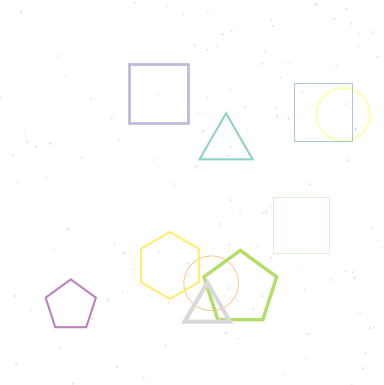[{"shape": "triangle", "thickness": 1.5, "radius": 0.4, "center": [0.587, 0.626]}, {"shape": "circle", "thickness": 1.5, "radius": 0.35, "center": [0.891, 0.702]}, {"shape": "square", "thickness": 2, "radius": 0.38, "center": [0.411, 0.758]}, {"shape": "square", "thickness": 0.5, "radius": 0.38, "center": [0.838, 0.708]}, {"shape": "circle", "thickness": 0.5, "radius": 0.35, "center": [0.549, 0.264]}, {"shape": "pentagon", "thickness": 2.5, "radius": 0.5, "center": [0.624, 0.25]}, {"shape": "triangle", "thickness": 3, "radius": 0.34, "center": [0.539, 0.198]}, {"shape": "pentagon", "thickness": 1.5, "radius": 0.34, "center": [0.184, 0.206]}, {"shape": "square", "thickness": 0.5, "radius": 0.36, "center": [0.783, 0.416]}, {"shape": "hexagon", "thickness": 1.5, "radius": 0.43, "center": [0.441, 0.31]}]